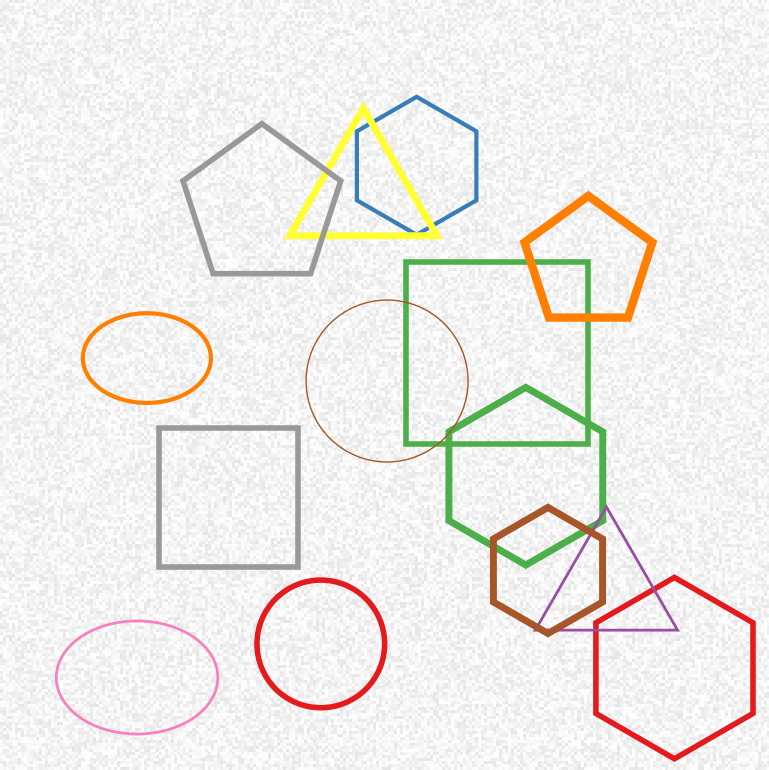[{"shape": "hexagon", "thickness": 2, "radius": 0.59, "center": [0.876, 0.132]}, {"shape": "circle", "thickness": 2, "radius": 0.41, "center": [0.417, 0.164]}, {"shape": "hexagon", "thickness": 1.5, "radius": 0.45, "center": [0.541, 0.785]}, {"shape": "square", "thickness": 2, "radius": 0.59, "center": [0.645, 0.542]}, {"shape": "hexagon", "thickness": 2.5, "radius": 0.58, "center": [0.683, 0.382]}, {"shape": "triangle", "thickness": 1, "radius": 0.53, "center": [0.788, 0.235]}, {"shape": "pentagon", "thickness": 3, "radius": 0.44, "center": [0.764, 0.658]}, {"shape": "oval", "thickness": 1.5, "radius": 0.42, "center": [0.191, 0.535]}, {"shape": "triangle", "thickness": 2.5, "radius": 0.55, "center": [0.472, 0.749]}, {"shape": "hexagon", "thickness": 2.5, "radius": 0.41, "center": [0.712, 0.259]}, {"shape": "circle", "thickness": 0.5, "radius": 0.53, "center": [0.503, 0.505]}, {"shape": "oval", "thickness": 1, "radius": 0.52, "center": [0.178, 0.12]}, {"shape": "pentagon", "thickness": 2, "radius": 0.54, "center": [0.34, 0.732]}, {"shape": "square", "thickness": 2, "radius": 0.45, "center": [0.297, 0.354]}]